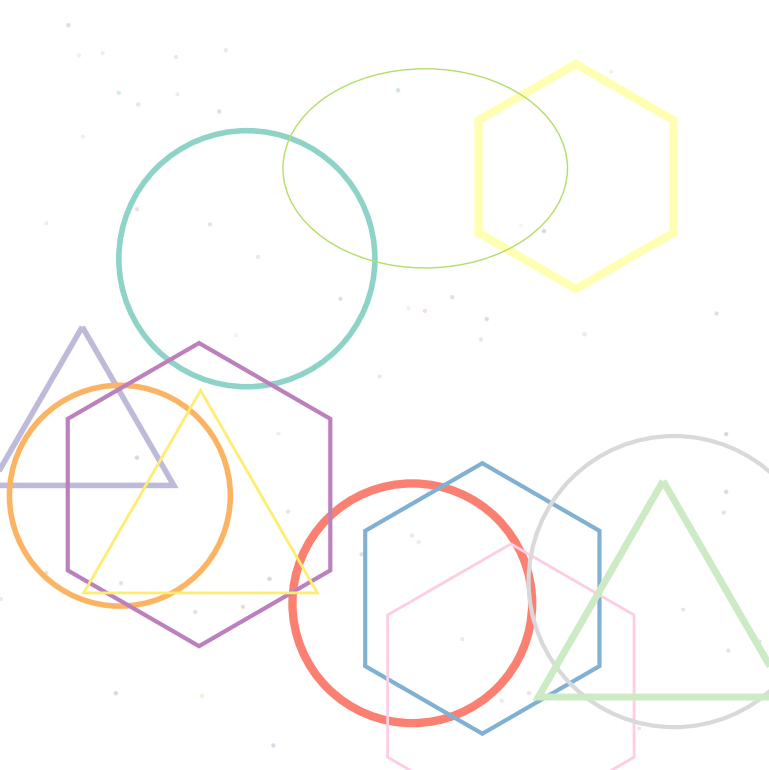[{"shape": "circle", "thickness": 2, "radius": 0.83, "center": [0.321, 0.664]}, {"shape": "hexagon", "thickness": 3, "radius": 0.73, "center": [0.748, 0.771]}, {"shape": "triangle", "thickness": 2, "radius": 0.69, "center": [0.107, 0.438]}, {"shape": "circle", "thickness": 3, "radius": 0.78, "center": [0.535, 0.217]}, {"shape": "hexagon", "thickness": 1.5, "radius": 0.88, "center": [0.626, 0.223]}, {"shape": "circle", "thickness": 2, "radius": 0.72, "center": [0.156, 0.356]}, {"shape": "oval", "thickness": 0.5, "radius": 0.92, "center": [0.552, 0.781]}, {"shape": "hexagon", "thickness": 1, "radius": 0.92, "center": [0.663, 0.109]}, {"shape": "circle", "thickness": 1.5, "radius": 0.95, "center": [0.876, 0.245]}, {"shape": "hexagon", "thickness": 1.5, "radius": 0.98, "center": [0.258, 0.358]}, {"shape": "triangle", "thickness": 2.5, "radius": 0.94, "center": [0.861, 0.188]}, {"shape": "triangle", "thickness": 1, "radius": 0.88, "center": [0.261, 0.318]}]